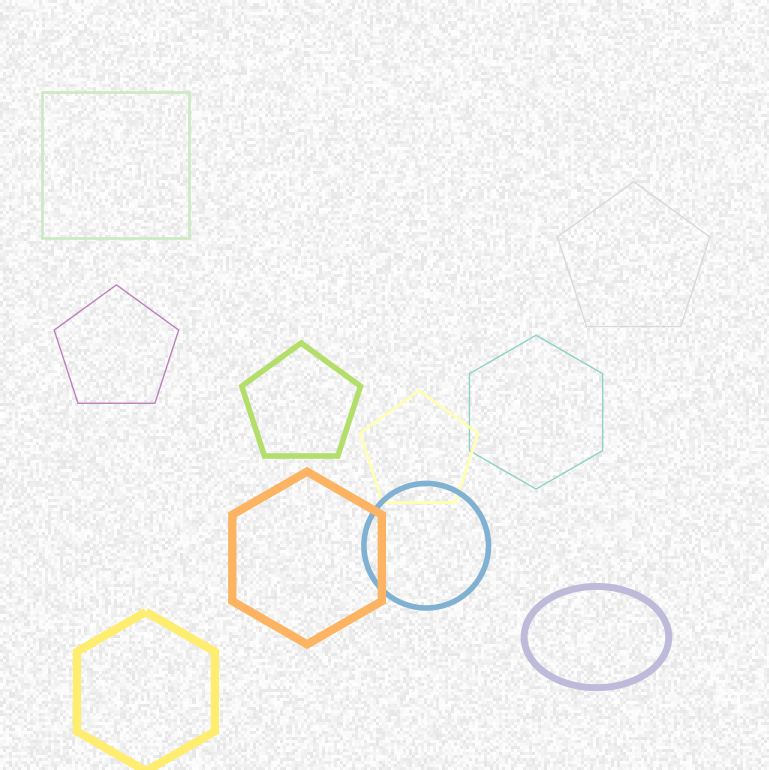[{"shape": "hexagon", "thickness": 0.5, "radius": 0.5, "center": [0.696, 0.465]}, {"shape": "pentagon", "thickness": 1, "radius": 0.4, "center": [0.544, 0.412]}, {"shape": "oval", "thickness": 2.5, "radius": 0.47, "center": [0.775, 0.173]}, {"shape": "circle", "thickness": 2, "radius": 0.4, "center": [0.554, 0.291]}, {"shape": "hexagon", "thickness": 3, "radius": 0.56, "center": [0.399, 0.275]}, {"shape": "pentagon", "thickness": 2, "radius": 0.41, "center": [0.391, 0.473]}, {"shape": "pentagon", "thickness": 0.5, "radius": 0.52, "center": [0.823, 0.66]}, {"shape": "pentagon", "thickness": 0.5, "radius": 0.43, "center": [0.151, 0.545]}, {"shape": "square", "thickness": 1, "radius": 0.48, "center": [0.15, 0.786]}, {"shape": "hexagon", "thickness": 3, "radius": 0.52, "center": [0.189, 0.102]}]